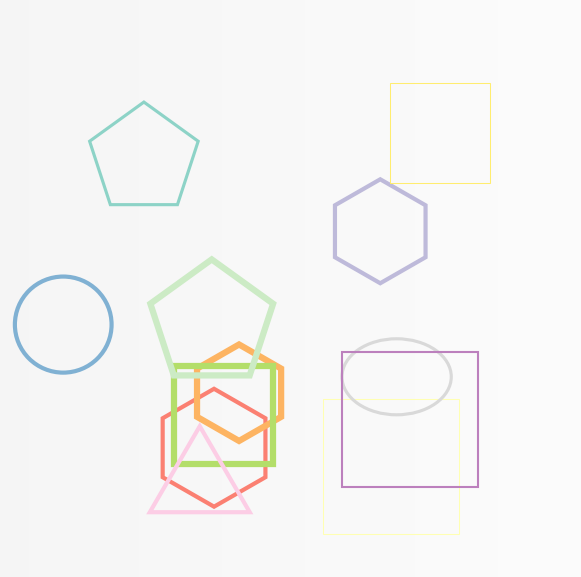[{"shape": "pentagon", "thickness": 1.5, "radius": 0.49, "center": [0.248, 0.724]}, {"shape": "square", "thickness": 0.5, "radius": 0.58, "center": [0.672, 0.191]}, {"shape": "hexagon", "thickness": 2, "radius": 0.45, "center": [0.654, 0.599]}, {"shape": "hexagon", "thickness": 2, "radius": 0.51, "center": [0.368, 0.224]}, {"shape": "circle", "thickness": 2, "radius": 0.42, "center": [0.109, 0.437]}, {"shape": "hexagon", "thickness": 3, "radius": 0.42, "center": [0.411, 0.319]}, {"shape": "square", "thickness": 3, "radius": 0.42, "center": [0.385, 0.28]}, {"shape": "triangle", "thickness": 2, "radius": 0.5, "center": [0.344, 0.162]}, {"shape": "oval", "thickness": 1.5, "radius": 0.47, "center": [0.682, 0.347]}, {"shape": "square", "thickness": 1, "radius": 0.59, "center": [0.705, 0.273]}, {"shape": "pentagon", "thickness": 3, "radius": 0.56, "center": [0.364, 0.439]}, {"shape": "square", "thickness": 0.5, "radius": 0.43, "center": [0.757, 0.769]}]